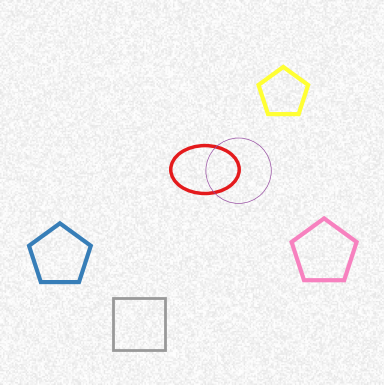[{"shape": "oval", "thickness": 2.5, "radius": 0.44, "center": [0.532, 0.56]}, {"shape": "pentagon", "thickness": 3, "radius": 0.42, "center": [0.156, 0.336]}, {"shape": "circle", "thickness": 0.5, "radius": 0.42, "center": [0.62, 0.557]}, {"shape": "pentagon", "thickness": 3, "radius": 0.34, "center": [0.736, 0.758]}, {"shape": "pentagon", "thickness": 3, "radius": 0.44, "center": [0.842, 0.344]}, {"shape": "square", "thickness": 2, "radius": 0.34, "center": [0.361, 0.158]}]